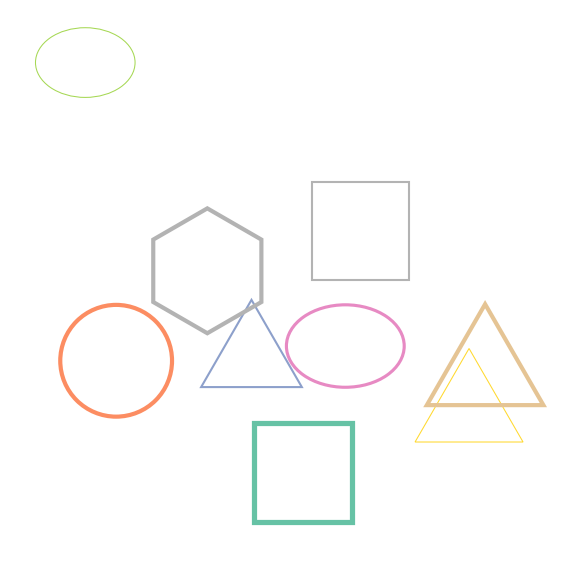[{"shape": "square", "thickness": 2.5, "radius": 0.43, "center": [0.525, 0.181]}, {"shape": "circle", "thickness": 2, "radius": 0.48, "center": [0.201, 0.374]}, {"shape": "triangle", "thickness": 1, "radius": 0.5, "center": [0.435, 0.379]}, {"shape": "oval", "thickness": 1.5, "radius": 0.51, "center": [0.598, 0.4]}, {"shape": "oval", "thickness": 0.5, "radius": 0.43, "center": [0.148, 0.891]}, {"shape": "triangle", "thickness": 0.5, "radius": 0.54, "center": [0.812, 0.288]}, {"shape": "triangle", "thickness": 2, "radius": 0.58, "center": [0.84, 0.356]}, {"shape": "square", "thickness": 1, "radius": 0.42, "center": [0.624, 0.599]}, {"shape": "hexagon", "thickness": 2, "radius": 0.54, "center": [0.359, 0.53]}]